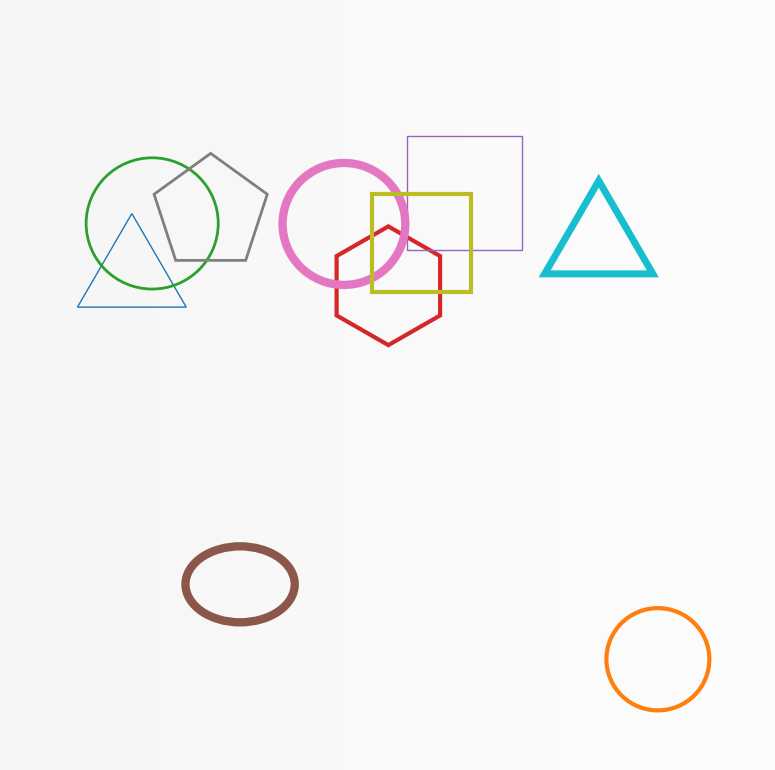[{"shape": "triangle", "thickness": 0.5, "radius": 0.41, "center": [0.17, 0.642]}, {"shape": "circle", "thickness": 1.5, "radius": 0.33, "center": [0.849, 0.144]}, {"shape": "circle", "thickness": 1, "radius": 0.43, "center": [0.196, 0.71]}, {"shape": "hexagon", "thickness": 1.5, "radius": 0.39, "center": [0.501, 0.629]}, {"shape": "square", "thickness": 0.5, "radius": 0.37, "center": [0.599, 0.749]}, {"shape": "oval", "thickness": 3, "radius": 0.35, "center": [0.31, 0.241]}, {"shape": "circle", "thickness": 3, "radius": 0.4, "center": [0.444, 0.709]}, {"shape": "pentagon", "thickness": 1, "radius": 0.38, "center": [0.272, 0.724]}, {"shape": "square", "thickness": 1.5, "radius": 0.32, "center": [0.544, 0.684]}, {"shape": "triangle", "thickness": 2.5, "radius": 0.4, "center": [0.773, 0.685]}]